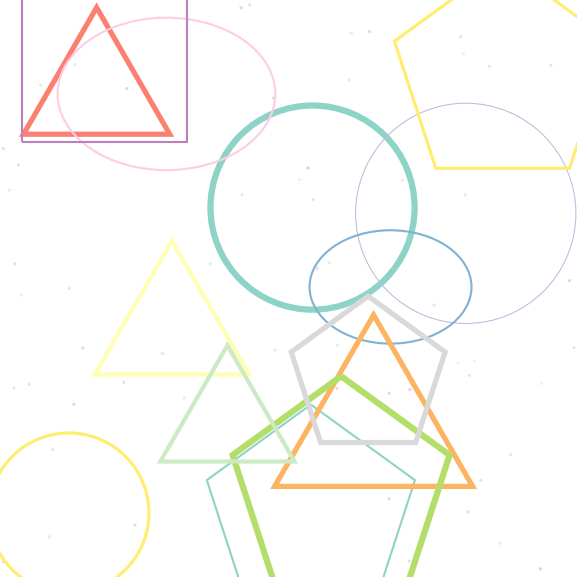[{"shape": "circle", "thickness": 3, "radius": 0.88, "center": [0.541, 0.64]}, {"shape": "pentagon", "thickness": 1, "radius": 0.95, "center": [0.538, 0.109]}, {"shape": "triangle", "thickness": 2, "radius": 0.77, "center": [0.298, 0.428]}, {"shape": "circle", "thickness": 0.5, "radius": 0.95, "center": [0.806, 0.63]}, {"shape": "triangle", "thickness": 2.5, "radius": 0.73, "center": [0.167, 0.84]}, {"shape": "oval", "thickness": 1, "radius": 0.7, "center": [0.676, 0.502]}, {"shape": "triangle", "thickness": 2.5, "radius": 0.99, "center": [0.647, 0.256]}, {"shape": "pentagon", "thickness": 3, "radius": 0.99, "center": [0.591, 0.15]}, {"shape": "oval", "thickness": 1, "radius": 0.94, "center": [0.288, 0.837]}, {"shape": "pentagon", "thickness": 2.5, "radius": 0.7, "center": [0.637, 0.346]}, {"shape": "square", "thickness": 1, "radius": 0.72, "center": [0.181, 0.897]}, {"shape": "triangle", "thickness": 2, "radius": 0.67, "center": [0.394, 0.267]}, {"shape": "circle", "thickness": 1.5, "radius": 0.69, "center": [0.119, 0.111]}, {"shape": "pentagon", "thickness": 1.5, "radius": 0.98, "center": [0.87, 0.867]}]